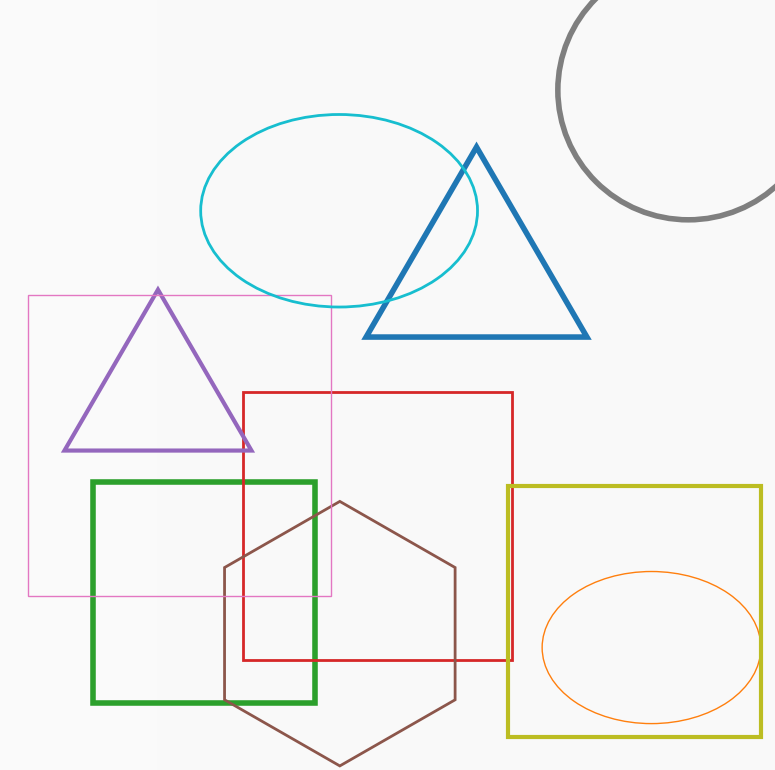[{"shape": "triangle", "thickness": 2, "radius": 0.82, "center": [0.615, 0.645]}, {"shape": "oval", "thickness": 0.5, "radius": 0.71, "center": [0.841, 0.159]}, {"shape": "square", "thickness": 2, "radius": 0.72, "center": [0.263, 0.231]}, {"shape": "square", "thickness": 1, "radius": 0.87, "center": [0.487, 0.317]}, {"shape": "triangle", "thickness": 1.5, "radius": 0.7, "center": [0.204, 0.485]}, {"shape": "hexagon", "thickness": 1, "radius": 0.86, "center": [0.438, 0.177]}, {"shape": "square", "thickness": 0.5, "radius": 0.98, "center": [0.232, 0.422]}, {"shape": "circle", "thickness": 2, "radius": 0.84, "center": [0.888, 0.883]}, {"shape": "square", "thickness": 1.5, "radius": 0.82, "center": [0.818, 0.206]}, {"shape": "oval", "thickness": 1, "radius": 0.89, "center": [0.438, 0.726]}]